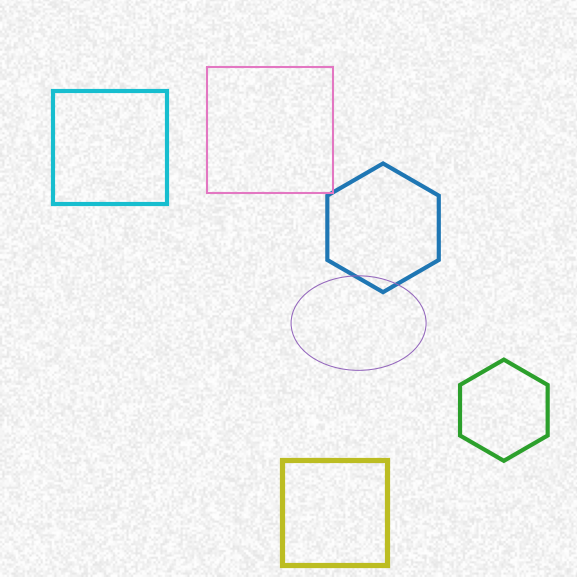[{"shape": "hexagon", "thickness": 2, "radius": 0.56, "center": [0.663, 0.605]}, {"shape": "hexagon", "thickness": 2, "radius": 0.44, "center": [0.872, 0.289]}, {"shape": "oval", "thickness": 0.5, "radius": 0.58, "center": [0.621, 0.44]}, {"shape": "square", "thickness": 1, "radius": 0.54, "center": [0.467, 0.774]}, {"shape": "square", "thickness": 2.5, "radius": 0.45, "center": [0.579, 0.111]}, {"shape": "square", "thickness": 2, "radius": 0.49, "center": [0.191, 0.744]}]